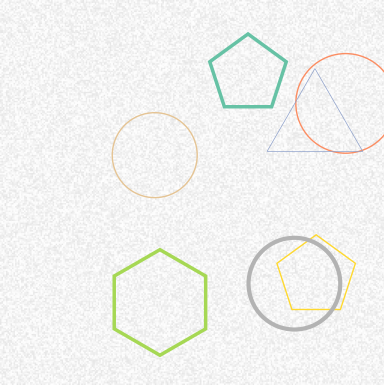[{"shape": "pentagon", "thickness": 2.5, "radius": 0.52, "center": [0.644, 0.807]}, {"shape": "circle", "thickness": 1, "radius": 0.65, "center": [0.898, 0.731]}, {"shape": "triangle", "thickness": 0.5, "radius": 0.72, "center": [0.818, 0.679]}, {"shape": "hexagon", "thickness": 2.5, "radius": 0.69, "center": [0.415, 0.214]}, {"shape": "pentagon", "thickness": 1, "radius": 0.54, "center": [0.821, 0.283]}, {"shape": "circle", "thickness": 1, "radius": 0.55, "center": [0.402, 0.597]}, {"shape": "circle", "thickness": 3, "radius": 0.6, "center": [0.765, 0.263]}]